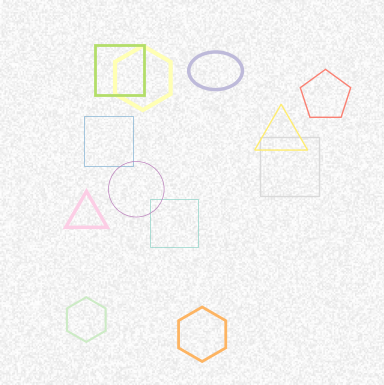[{"shape": "square", "thickness": 0.5, "radius": 0.31, "center": [0.451, 0.422]}, {"shape": "hexagon", "thickness": 3, "radius": 0.42, "center": [0.371, 0.798]}, {"shape": "oval", "thickness": 2.5, "radius": 0.35, "center": [0.56, 0.816]}, {"shape": "pentagon", "thickness": 1, "radius": 0.34, "center": [0.845, 0.751]}, {"shape": "square", "thickness": 0.5, "radius": 0.32, "center": [0.282, 0.634]}, {"shape": "hexagon", "thickness": 2, "radius": 0.35, "center": [0.525, 0.132]}, {"shape": "square", "thickness": 2, "radius": 0.32, "center": [0.311, 0.818]}, {"shape": "triangle", "thickness": 2.5, "radius": 0.31, "center": [0.225, 0.441]}, {"shape": "square", "thickness": 1, "radius": 0.38, "center": [0.751, 0.567]}, {"shape": "circle", "thickness": 0.5, "radius": 0.36, "center": [0.354, 0.509]}, {"shape": "hexagon", "thickness": 1.5, "radius": 0.29, "center": [0.224, 0.17]}, {"shape": "triangle", "thickness": 1, "radius": 0.4, "center": [0.73, 0.65]}]